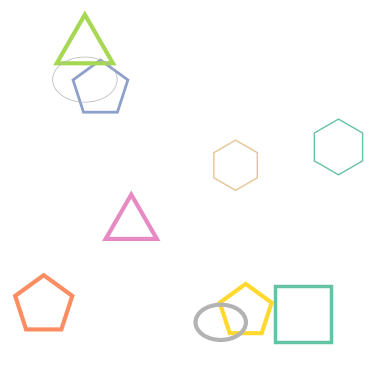[{"shape": "square", "thickness": 2.5, "radius": 0.36, "center": [0.787, 0.185]}, {"shape": "hexagon", "thickness": 1, "radius": 0.36, "center": [0.879, 0.618]}, {"shape": "pentagon", "thickness": 3, "radius": 0.39, "center": [0.114, 0.207]}, {"shape": "pentagon", "thickness": 2, "radius": 0.37, "center": [0.261, 0.769]}, {"shape": "triangle", "thickness": 3, "radius": 0.38, "center": [0.341, 0.418]}, {"shape": "triangle", "thickness": 3, "radius": 0.42, "center": [0.22, 0.878]}, {"shape": "pentagon", "thickness": 3, "radius": 0.35, "center": [0.638, 0.192]}, {"shape": "hexagon", "thickness": 1, "radius": 0.33, "center": [0.612, 0.571]}, {"shape": "oval", "thickness": 0.5, "radius": 0.42, "center": [0.22, 0.793]}, {"shape": "oval", "thickness": 3, "radius": 0.33, "center": [0.573, 0.163]}]